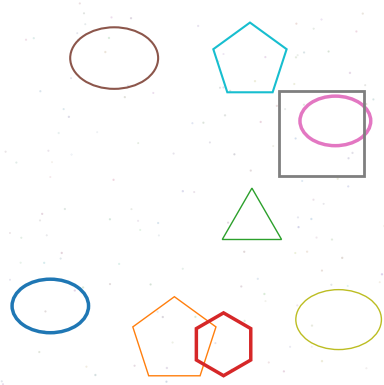[{"shape": "oval", "thickness": 2.5, "radius": 0.5, "center": [0.131, 0.205]}, {"shape": "pentagon", "thickness": 1, "radius": 0.57, "center": [0.453, 0.116]}, {"shape": "triangle", "thickness": 1, "radius": 0.44, "center": [0.654, 0.422]}, {"shape": "hexagon", "thickness": 2.5, "radius": 0.41, "center": [0.581, 0.106]}, {"shape": "oval", "thickness": 1.5, "radius": 0.57, "center": [0.297, 0.849]}, {"shape": "oval", "thickness": 2.5, "radius": 0.46, "center": [0.871, 0.686]}, {"shape": "square", "thickness": 2, "radius": 0.55, "center": [0.835, 0.653]}, {"shape": "oval", "thickness": 1, "radius": 0.56, "center": [0.88, 0.17]}, {"shape": "pentagon", "thickness": 1.5, "radius": 0.5, "center": [0.649, 0.841]}]